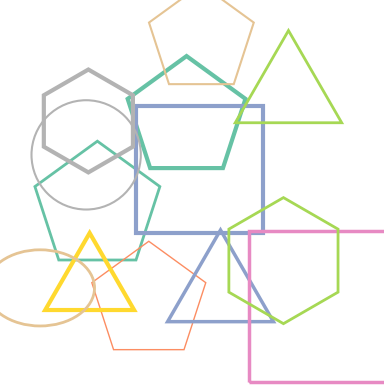[{"shape": "pentagon", "thickness": 3, "radius": 0.8, "center": [0.485, 0.694]}, {"shape": "pentagon", "thickness": 2, "radius": 0.85, "center": [0.253, 0.463]}, {"shape": "pentagon", "thickness": 1, "radius": 0.78, "center": [0.386, 0.218]}, {"shape": "triangle", "thickness": 2.5, "radius": 0.79, "center": [0.573, 0.244]}, {"shape": "square", "thickness": 3, "radius": 0.82, "center": [0.518, 0.559]}, {"shape": "square", "thickness": 2.5, "radius": 0.98, "center": [0.842, 0.205]}, {"shape": "triangle", "thickness": 2, "radius": 0.8, "center": [0.749, 0.761]}, {"shape": "hexagon", "thickness": 2, "radius": 0.82, "center": [0.736, 0.323]}, {"shape": "triangle", "thickness": 3, "radius": 0.67, "center": [0.233, 0.261]}, {"shape": "pentagon", "thickness": 1.5, "radius": 0.72, "center": [0.523, 0.897]}, {"shape": "oval", "thickness": 2, "radius": 0.71, "center": [0.104, 0.252]}, {"shape": "circle", "thickness": 1.5, "radius": 0.71, "center": [0.224, 0.598]}, {"shape": "hexagon", "thickness": 3, "radius": 0.67, "center": [0.23, 0.686]}]